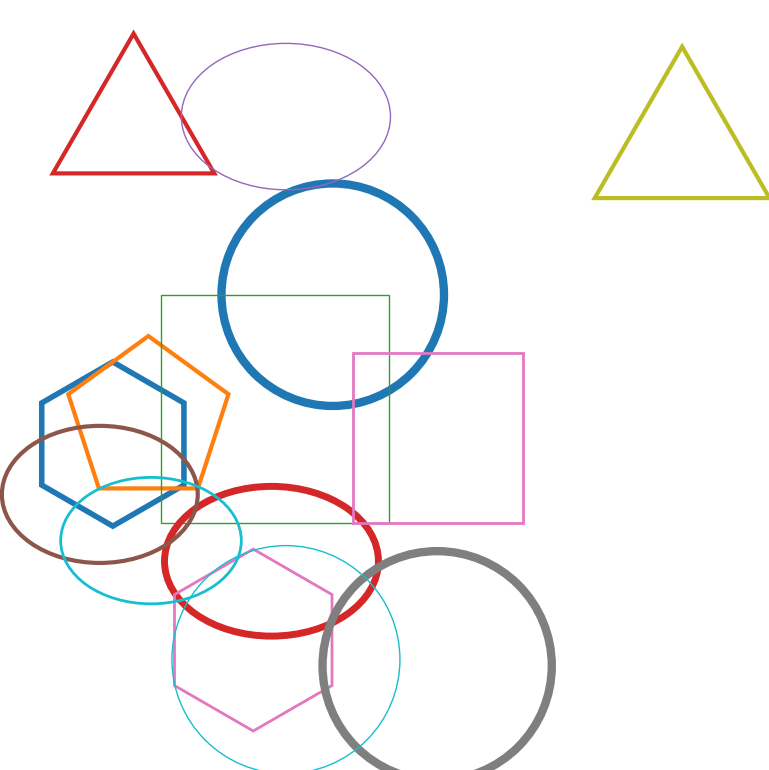[{"shape": "circle", "thickness": 3, "radius": 0.72, "center": [0.432, 0.617]}, {"shape": "hexagon", "thickness": 2, "radius": 0.53, "center": [0.147, 0.423]}, {"shape": "pentagon", "thickness": 1.5, "radius": 0.55, "center": [0.193, 0.454]}, {"shape": "square", "thickness": 0.5, "radius": 0.74, "center": [0.357, 0.469]}, {"shape": "triangle", "thickness": 1.5, "radius": 0.61, "center": [0.173, 0.835]}, {"shape": "oval", "thickness": 2.5, "radius": 0.69, "center": [0.353, 0.271]}, {"shape": "oval", "thickness": 0.5, "radius": 0.68, "center": [0.371, 0.849]}, {"shape": "oval", "thickness": 1.5, "radius": 0.64, "center": [0.13, 0.358]}, {"shape": "square", "thickness": 1, "radius": 0.55, "center": [0.569, 0.431]}, {"shape": "hexagon", "thickness": 1, "radius": 0.59, "center": [0.329, 0.169]}, {"shape": "circle", "thickness": 3, "radius": 0.74, "center": [0.568, 0.135]}, {"shape": "triangle", "thickness": 1.5, "radius": 0.66, "center": [0.886, 0.808]}, {"shape": "oval", "thickness": 1, "radius": 0.59, "center": [0.196, 0.298]}, {"shape": "circle", "thickness": 0.5, "radius": 0.74, "center": [0.371, 0.143]}]